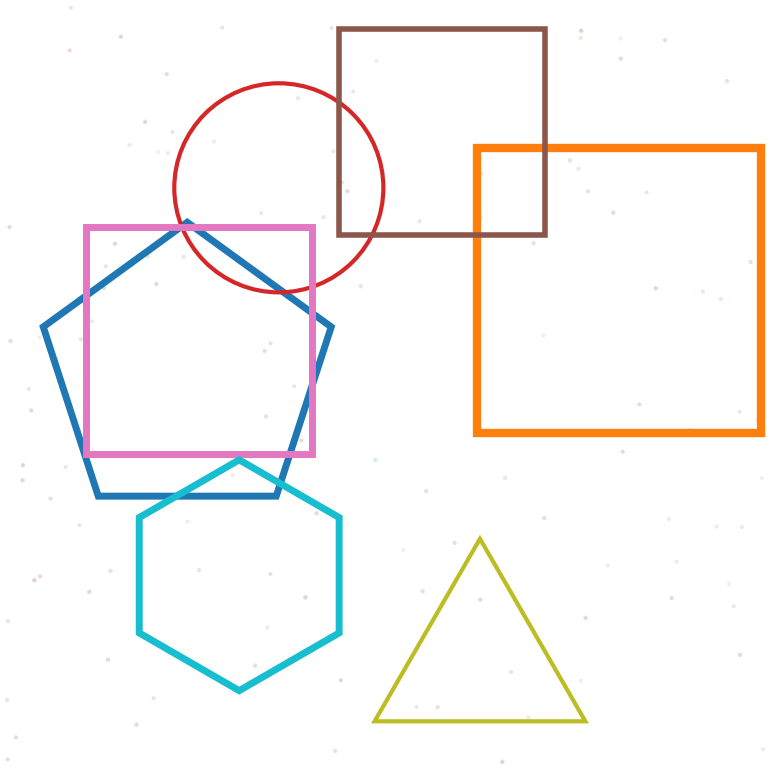[{"shape": "pentagon", "thickness": 2.5, "radius": 0.98, "center": [0.243, 0.515]}, {"shape": "square", "thickness": 3, "radius": 0.92, "center": [0.804, 0.623]}, {"shape": "circle", "thickness": 1.5, "radius": 0.68, "center": [0.362, 0.756]}, {"shape": "square", "thickness": 2, "radius": 0.67, "center": [0.574, 0.829]}, {"shape": "square", "thickness": 2.5, "radius": 0.74, "center": [0.258, 0.558]}, {"shape": "triangle", "thickness": 1.5, "radius": 0.79, "center": [0.623, 0.142]}, {"shape": "hexagon", "thickness": 2.5, "radius": 0.75, "center": [0.311, 0.253]}]